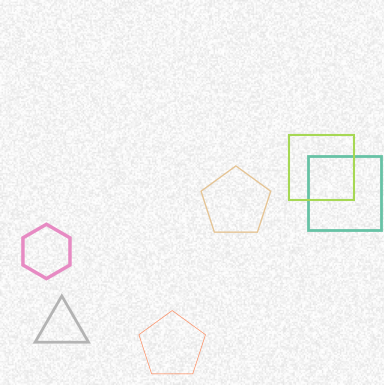[{"shape": "square", "thickness": 2, "radius": 0.48, "center": [0.895, 0.498]}, {"shape": "pentagon", "thickness": 0.5, "radius": 0.45, "center": [0.447, 0.103]}, {"shape": "hexagon", "thickness": 2.5, "radius": 0.35, "center": [0.121, 0.347]}, {"shape": "square", "thickness": 1.5, "radius": 0.42, "center": [0.834, 0.566]}, {"shape": "pentagon", "thickness": 1, "radius": 0.48, "center": [0.613, 0.474]}, {"shape": "triangle", "thickness": 2, "radius": 0.4, "center": [0.161, 0.151]}]